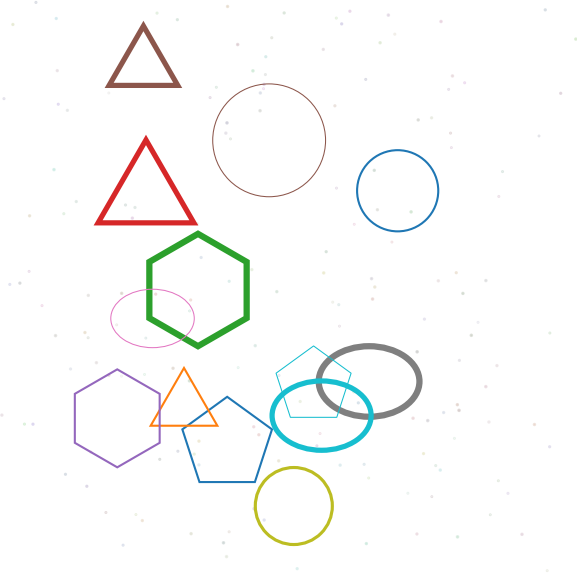[{"shape": "pentagon", "thickness": 1, "radius": 0.41, "center": [0.393, 0.23]}, {"shape": "circle", "thickness": 1, "radius": 0.35, "center": [0.689, 0.669]}, {"shape": "triangle", "thickness": 1, "radius": 0.33, "center": [0.319, 0.295]}, {"shape": "hexagon", "thickness": 3, "radius": 0.49, "center": [0.343, 0.497]}, {"shape": "triangle", "thickness": 2.5, "radius": 0.48, "center": [0.253, 0.661]}, {"shape": "hexagon", "thickness": 1, "radius": 0.42, "center": [0.203, 0.275]}, {"shape": "triangle", "thickness": 2.5, "radius": 0.34, "center": [0.248, 0.886]}, {"shape": "circle", "thickness": 0.5, "radius": 0.49, "center": [0.466, 0.756]}, {"shape": "oval", "thickness": 0.5, "radius": 0.36, "center": [0.264, 0.448]}, {"shape": "oval", "thickness": 3, "radius": 0.44, "center": [0.639, 0.339]}, {"shape": "circle", "thickness": 1.5, "radius": 0.33, "center": [0.509, 0.123]}, {"shape": "oval", "thickness": 2.5, "radius": 0.43, "center": [0.557, 0.279]}, {"shape": "pentagon", "thickness": 0.5, "radius": 0.34, "center": [0.543, 0.332]}]